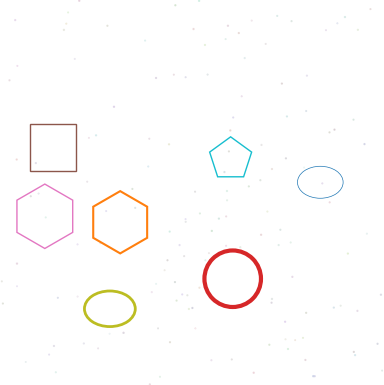[{"shape": "oval", "thickness": 0.5, "radius": 0.3, "center": [0.832, 0.527]}, {"shape": "hexagon", "thickness": 1.5, "radius": 0.4, "center": [0.312, 0.423]}, {"shape": "circle", "thickness": 3, "radius": 0.37, "center": [0.604, 0.276]}, {"shape": "square", "thickness": 1, "radius": 0.3, "center": [0.138, 0.617]}, {"shape": "hexagon", "thickness": 1, "radius": 0.42, "center": [0.116, 0.438]}, {"shape": "oval", "thickness": 2, "radius": 0.33, "center": [0.285, 0.198]}, {"shape": "pentagon", "thickness": 1, "radius": 0.29, "center": [0.599, 0.587]}]